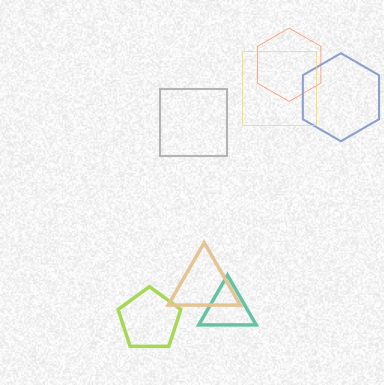[{"shape": "triangle", "thickness": 2.5, "radius": 0.43, "center": [0.591, 0.199]}, {"shape": "hexagon", "thickness": 0.5, "radius": 0.48, "center": [0.751, 0.832]}, {"shape": "hexagon", "thickness": 1.5, "radius": 0.57, "center": [0.886, 0.747]}, {"shape": "pentagon", "thickness": 2.5, "radius": 0.43, "center": [0.388, 0.17]}, {"shape": "square", "thickness": 0.5, "radius": 0.48, "center": [0.725, 0.77]}, {"shape": "triangle", "thickness": 2.5, "radius": 0.54, "center": [0.531, 0.262]}, {"shape": "square", "thickness": 1.5, "radius": 0.44, "center": [0.503, 0.683]}]